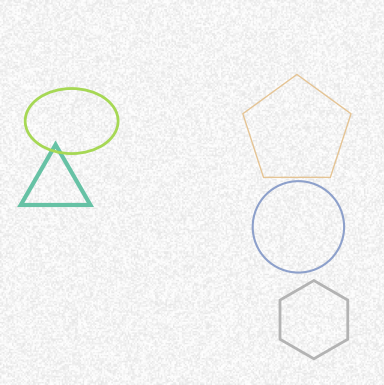[{"shape": "triangle", "thickness": 3, "radius": 0.52, "center": [0.144, 0.52]}, {"shape": "circle", "thickness": 1.5, "radius": 0.59, "center": [0.775, 0.411]}, {"shape": "oval", "thickness": 2, "radius": 0.6, "center": [0.186, 0.686]}, {"shape": "pentagon", "thickness": 1, "radius": 0.74, "center": [0.771, 0.659]}, {"shape": "hexagon", "thickness": 2, "radius": 0.51, "center": [0.815, 0.17]}]